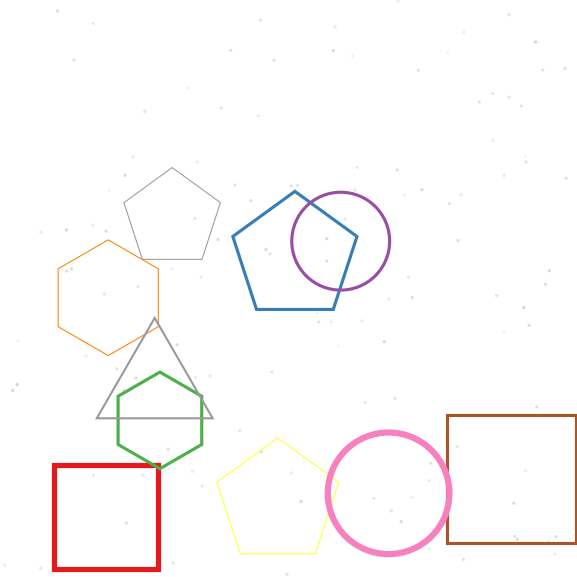[{"shape": "square", "thickness": 2.5, "radius": 0.45, "center": [0.184, 0.104]}, {"shape": "pentagon", "thickness": 1.5, "radius": 0.57, "center": [0.511, 0.555]}, {"shape": "hexagon", "thickness": 1.5, "radius": 0.42, "center": [0.277, 0.271]}, {"shape": "circle", "thickness": 1.5, "radius": 0.42, "center": [0.59, 0.582]}, {"shape": "hexagon", "thickness": 0.5, "radius": 0.5, "center": [0.187, 0.484]}, {"shape": "pentagon", "thickness": 0.5, "radius": 0.55, "center": [0.481, 0.13]}, {"shape": "square", "thickness": 1.5, "radius": 0.56, "center": [0.886, 0.17]}, {"shape": "circle", "thickness": 3, "radius": 0.53, "center": [0.673, 0.145]}, {"shape": "triangle", "thickness": 1, "radius": 0.58, "center": [0.268, 0.333]}, {"shape": "pentagon", "thickness": 0.5, "radius": 0.44, "center": [0.298, 0.621]}]